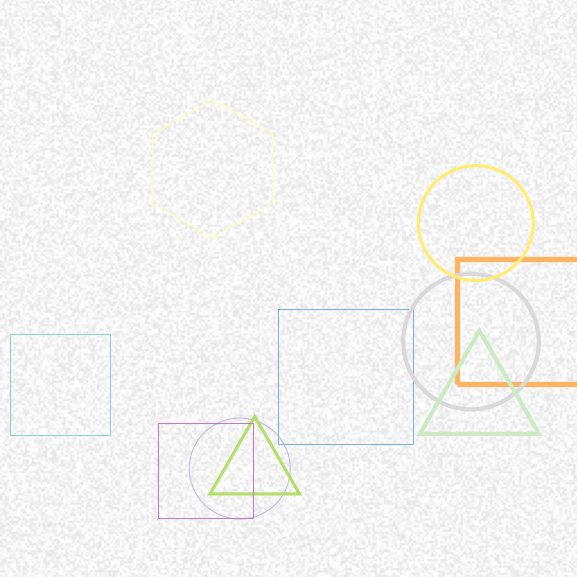[{"shape": "square", "thickness": 0.5, "radius": 0.43, "center": [0.104, 0.334]}, {"shape": "hexagon", "thickness": 0.5, "radius": 0.6, "center": [0.368, 0.707]}, {"shape": "circle", "thickness": 0.5, "radius": 0.44, "center": [0.415, 0.188]}, {"shape": "square", "thickness": 0.5, "radius": 0.58, "center": [0.598, 0.347]}, {"shape": "square", "thickness": 2.5, "radius": 0.54, "center": [0.899, 0.443]}, {"shape": "triangle", "thickness": 1.5, "radius": 0.45, "center": [0.441, 0.189]}, {"shape": "circle", "thickness": 2, "radius": 0.59, "center": [0.816, 0.408]}, {"shape": "square", "thickness": 0.5, "radius": 0.41, "center": [0.356, 0.184]}, {"shape": "triangle", "thickness": 2, "radius": 0.6, "center": [0.83, 0.307]}, {"shape": "circle", "thickness": 1.5, "radius": 0.5, "center": [0.824, 0.613]}]